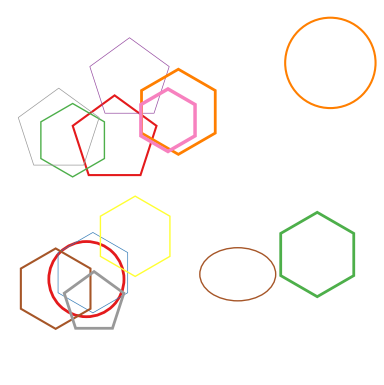[{"shape": "pentagon", "thickness": 1.5, "radius": 0.57, "center": [0.298, 0.638]}, {"shape": "circle", "thickness": 2, "radius": 0.49, "center": [0.224, 0.275]}, {"shape": "hexagon", "thickness": 0.5, "radius": 0.52, "center": [0.241, 0.292]}, {"shape": "hexagon", "thickness": 2, "radius": 0.55, "center": [0.824, 0.339]}, {"shape": "hexagon", "thickness": 1, "radius": 0.48, "center": [0.189, 0.636]}, {"shape": "pentagon", "thickness": 0.5, "radius": 0.54, "center": [0.336, 0.794]}, {"shape": "hexagon", "thickness": 2, "radius": 0.55, "center": [0.463, 0.71]}, {"shape": "circle", "thickness": 1.5, "radius": 0.59, "center": [0.858, 0.837]}, {"shape": "hexagon", "thickness": 1, "radius": 0.52, "center": [0.351, 0.386]}, {"shape": "hexagon", "thickness": 1.5, "radius": 0.52, "center": [0.145, 0.25]}, {"shape": "oval", "thickness": 1, "radius": 0.49, "center": [0.618, 0.288]}, {"shape": "hexagon", "thickness": 2.5, "radius": 0.41, "center": [0.436, 0.688]}, {"shape": "pentagon", "thickness": 2, "radius": 0.41, "center": [0.244, 0.213]}, {"shape": "pentagon", "thickness": 0.5, "radius": 0.55, "center": [0.153, 0.661]}]